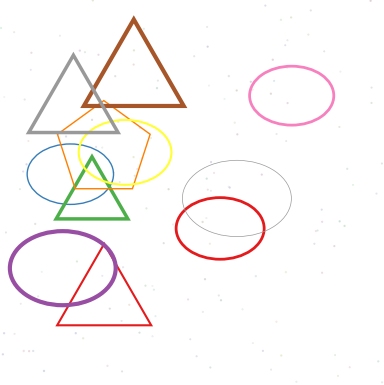[{"shape": "oval", "thickness": 2, "radius": 0.57, "center": [0.572, 0.407]}, {"shape": "triangle", "thickness": 1.5, "radius": 0.71, "center": [0.271, 0.226]}, {"shape": "oval", "thickness": 1, "radius": 0.56, "center": [0.183, 0.548]}, {"shape": "triangle", "thickness": 2.5, "radius": 0.54, "center": [0.239, 0.485]}, {"shape": "oval", "thickness": 3, "radius": 0.69, "center": [0.163, 0.303]}, {"shape": "pentagon", "thickness": 1, "radius": 0.63, "center": [0.27, 0.612]}, {"shape": "oval", "thickness": 1.5, "radius": 0.6, "center": [0.325, 0.604]}, {"shape": "triangle", "thickness": 3, "radius": 0.75, "center": [0.348, 0.8]}, {"shape": "oval", "thickness": 2, "radius": 0.55, "center": [0.758, 0.752]}, {"shape": "triangle", "thickness": 2.5, "radius": 0.67, "center": [0.191, 0.723]}, {"shape": "oval", "thickness": 0.5, "radius": 0.71, "center": [0.615, 0.485]}]